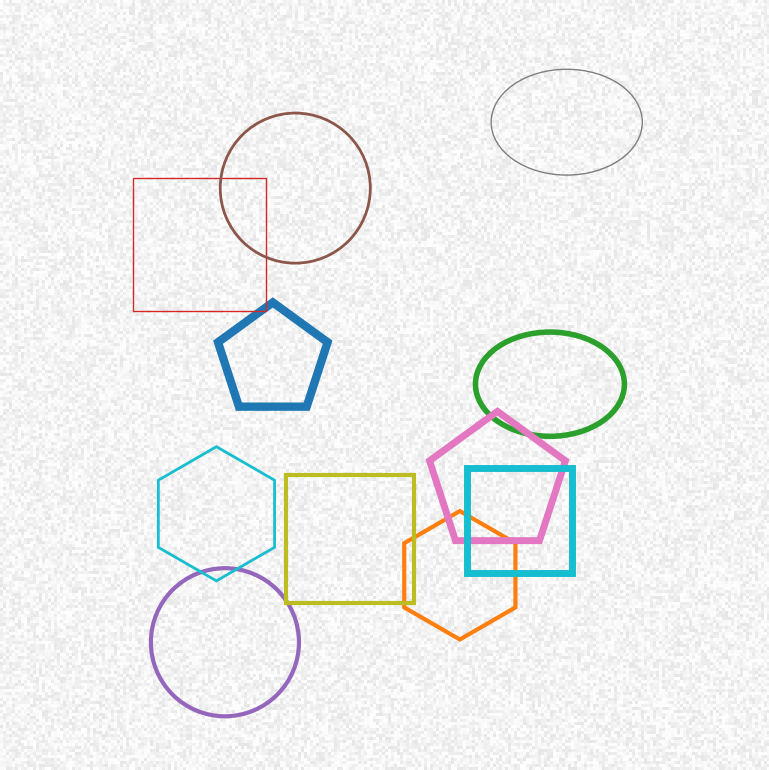[{"shape": "pentagon", "thickness": 3, "radius": 0.37, "center": [0.354, 0.532]}, {"shape": "hexagon", "thickness": 1.5, "radius": 0.42, "center": [0.597, 0.253]}, {"shape": "oval", "thickness": 2, "radius": 0.48, "center": [0.714, 0.501]}, {"shape": "square", "thickness": 0.5, "radius": 0.43, "center": [0.26, 0.683]}, {"shape": "circle", "thickness": 1.5, "radius": 0.48, "center": [0.292, 0.166]}, {"shape": "circle", "thickness": 1, "radius": 0.49, "center": [0.383, 0.756]}, {"shape": "pentagon", "thickness": 2.5, "radius": 0.46, "center": [0.646, 0.373]}, {"shape": "oval", "thickness": 0.5, "radius": 0.49, "center": [0.736, 0.841]}, {"shape": "square", "thickness": 1.5, "radius": 0.42, "center": [0.455, 0.3]}, {"shape": "hexagon", "thickness": 1, "radius": 0.44, "center": [0.281, 0.333]}, {"shape": "square", "thickness": 2.5, "radius": 0.34, "center": [0.675, 0.324]}]